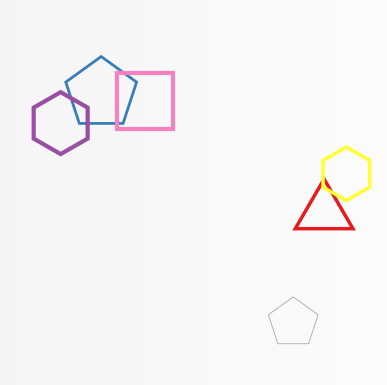[{"shape": "triangle", "thickness": 2.5, "radius": 0.43, "center": [0.836, 0.449]}, {"shape": "pentagon", "thickness": 2, "radius": 0.48, "center": [0.261, 0.757]}, {"shape": "hexagon", "thickness": 3, "radius": 0.4, "center": [0.157, 0.68]}, {"shape": "hexagon", "thickness": 2.5, "radius": 0.35, "center": [0.894, 0.549]}, {"shape": "square", "thickness": 3, "radius": 0.37, "center": [0.374, 0.738]}, {"shape": "pentagon", "thickness": 0.5, "radius": 0.34, "center": [0.757, 0.162]}]